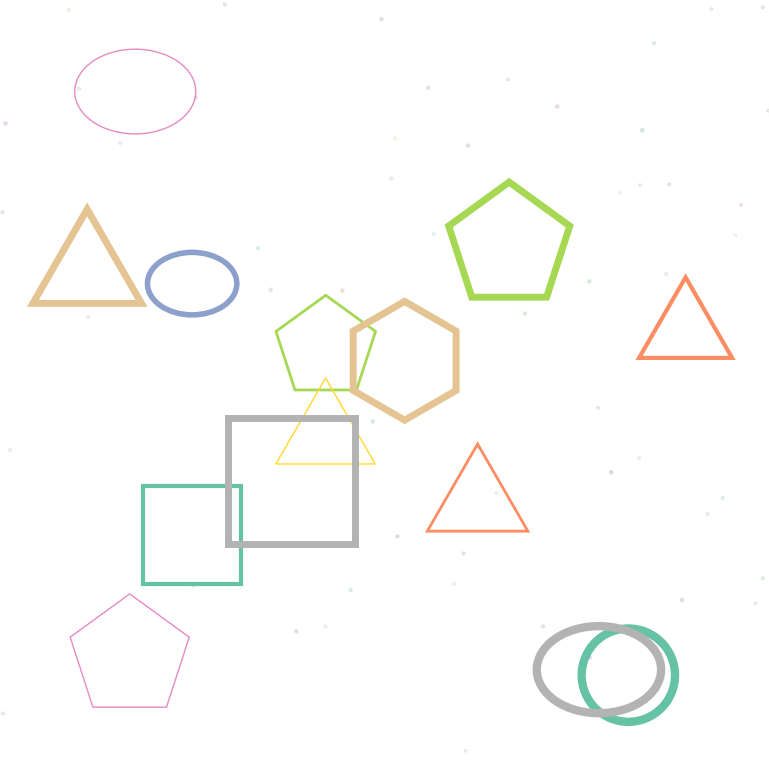[{"shape": "square", "thickness": 1.5, "radius": 0.32, "center": [0.249, 0.306]}, {"shape": "circle", "thickness": 3, "radius": 0.3, "center": [0.816, 0.123]}, {"shape": "triangle", "thickness": 1, "radius": 0.38, "center": [0.62, 0.348]}, {"shape": "triangle", "thickness": 1.5, "radius": 0.35, "center": [0.89, 0.57]}, {"shape": "oval", "thickness": 2, "radius": 0.29, "center": [0.25, 0.632]}, {"shape": "oval", "thickness": 0.5, "radius": 0.39, "center": [0.176, 0.881]}, {"shape": "pentagon", "thickness": 0.5, "radius": 0.41, "center": [0.168, 0.147]}, {"shape": "pentagon", "thickness": 2.5, "radius": 0.41, "center": [0.661, 0.681]}, {"shape": "pentagon", "thickness": 1, "radius": 0.34, "center": [0.423, 0.549]}, {"shape": "triangle", "thickness": 0.5, "radius": 0.37, "center": [0.423, 0.435]}, {"shape": "triangle", "thickness": 2.5, "radius": 0.41, "center": [0.113, 0.647]}, {"shape": "hexagon", "thickness": 2.5, "radius": 0.39, "center": [0.525, 0.531]}, {"shape": "square", "thickness": 2.5, "radius": 0.41, "center": [0.378, 0.375]}, {"shape": "oval", "thickness": 3, "radius": 0.4, "center": [0.778, 0.13]}]